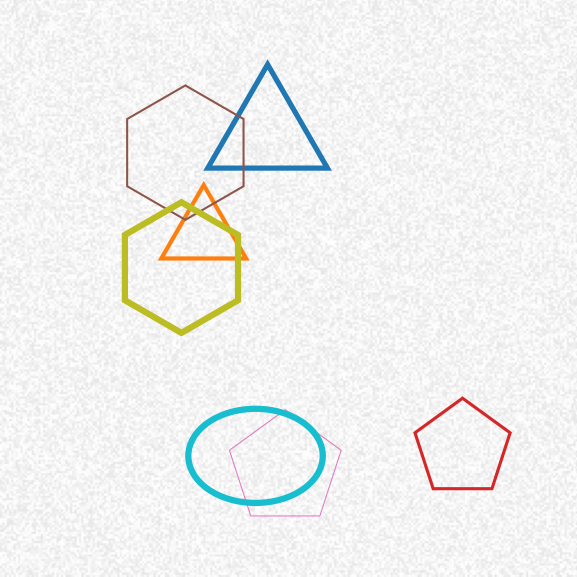[{"shape": "triangle", "thickness": 2.5, "radius": 0.6, "center": [0.463, 0.768]}, {"shape": "triangle", "thickness": 2, "radius": 0.42, "center": [0.353, 0.594]}, {"shape": "pentagon", "thickness": 1.5, "radius": 0.43, "center": [0.801, 0.223]}, {"shape": "hexagon", "thickness": 1, "radius": 0.58, "center": [0.321, 0.735]}, {"shape": "pentagon", "thickness": 0.5, "radius": 0.51, "center": [0.494, 0.188]}, {"shape": "hexagon", "thickness": 3, "radius": 0.57, "center": [0.314, 0.536]}, {"shape": "oval", "thickness": 3, "radius": 0.58, "center": [0.443, 0.21]}]